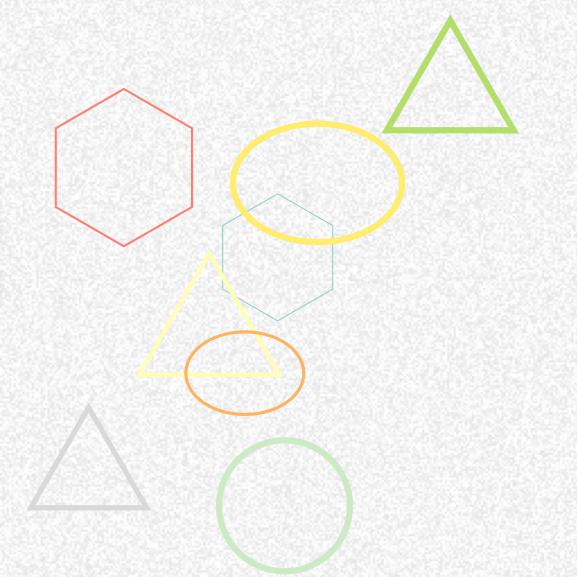[{"shape": "hexagon", "thickness": 0.5, "radius": 0.55, "center": [0.481, 0.554]}, {"shape": "triangle", "thickness": 2, "radius": 0.7, "center": [0.362, 0.42]}, {"shape": "hexagon", "thickness": 1, "radius": 0.68, "center": [0.215, 0.709]}, {"shape": "oval", "thickness": 1.5, "radius": 0.51, "center": [0.424, 0.353]}, {"shape": "triangle", "thickness": 3, "radius": 0.63, "center": [0.78, 0.837]}, {"shape": "triangle", "thickness": 2.5, "radius": 0.58, "center": [0.154, 0.178]}, {"shape": "circle", "thickness": 3, "radius": 0.57, "center": [0.493, 0.123]}, {"shape": "oval", "thickness": 3, "radius": 0.73, "center": [0.55, 0.682]}]